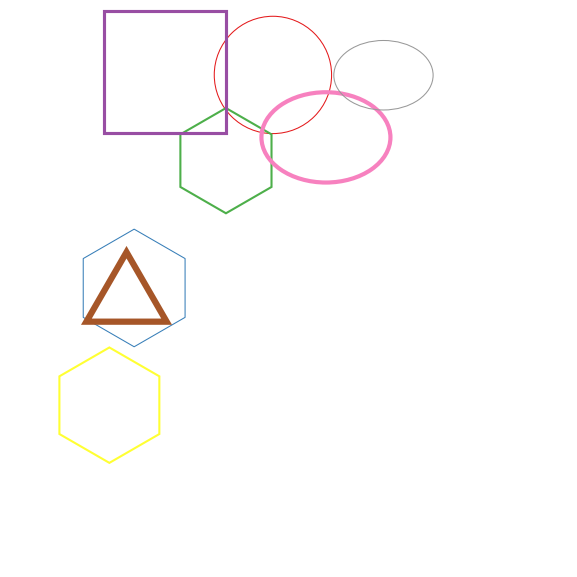[{"shape": "circle", "thickness": 0.5, "radius": 0.51, "center": [0.473, 0.869]}, {"shape": "hexagon", "thickness": 0.5, "radius": 0.51, "center": [0.232, 0.501]}, {"shape": "hexagon", "thickness": 1, "radius": 0.46, "center": [0.391, 0.721]}, {"shape": "square", "thickness": 1.5, "radius": 0.53, "center": [0.286, 0.874]}, {"shape": "hexagon", "thickness": 1, "radius": 0.5, "center": [0.189, 0.298]}, {"shape": "triangle", "thickness": 3, "radius": 0.4, "center": [0.219, 0.482]}, {"shape": "oval", "thickness": 2, "radius": 0.56, "center": [0.564, 0.761]}, {"shape": "oval", "thickness": 0.5, "radius": 0.43, "center": [0.664, 0.869]}]